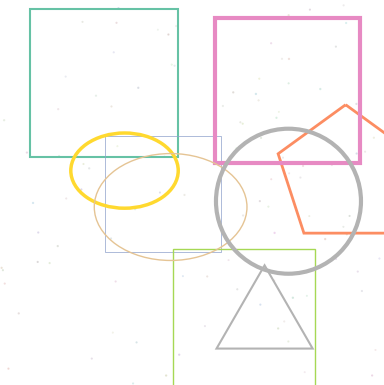[{"shape": "square", "thickness": 1.5, "radius": 0.96, "center": [0.27, 0.784]}, {"shape": "pentagon", "thickness": 2, "radius": 0.92, "center": [0.898, 0.544]}, {"shape": "square", "thickness": 0.5, "radius": 0.75, "center": [0.424, 0.496]}, {"shape": "square", "thickness": 3, "radius": 0.94, "center": [0.748, 0.764]}, {"shape": "square", "thickness": 1, "radius": 0.93, "center": [0.634, 0.168]}, {"shape": "oval", "thickness": 2.5, "radius": 0.7, "center": [0.323, 0.557]}, {"shape": "oval", "thickness": 1, "radius": 0.99, "center": [0.443, 0.462]}, {"shape": "triangle", "thickness": 1.5, "radius": 0.72, "center": [0.687, 0.167]}, {"shape": "circle", "thickness": 3, "radius": 0.94, "center": [0.749, 0.477]}]